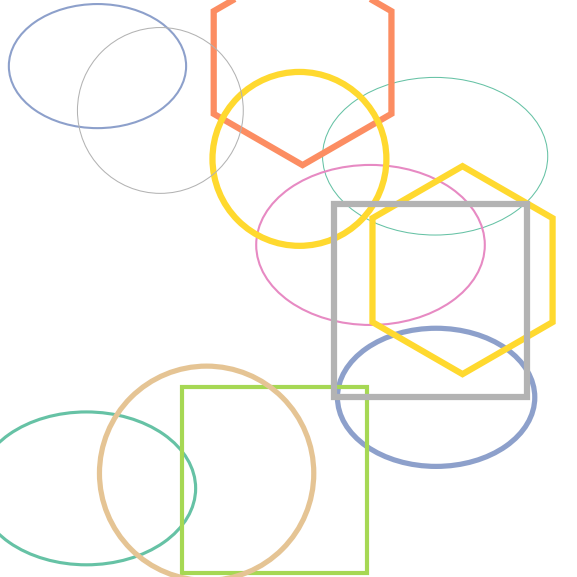[{"shape": "oval", "thickness": 1.5, "radius": 0.95, "center": [0.15, 0.153]}, {"shape": "oval", "thickness": 0.5, "radius": 0.97, "center": [0.753, 0.729]}, {"shape": "hexagon", "thickness": 3, "radius": 0.89, "center": [0.524, 0.891]}, {"shape": "oval", "thickness": 2.5, "radius": 0.85, "center": [0.755, 0.311]}, {"shape": "oval", "thickness": 1, "radius": 0.77, "center": [0.169, 0.885]}, {"shape": "oval", "thickness": 1, "radius": 0.99, "center": [0.642, 0.575]}, {"shape": "square", "thickness": 2, "radius": 0.8, "center": [0.475, 0.168]}, {"shape": "hexagon", "thickness": 3, "radius": 0.9, "center": [0.801, 0.531]}, {"shape": "circle", "thickness": 3, "radius": 0.75, "center": [0.519, 0.724]}, {"shape": "circle", "thickness": 2.5, "radius": 0.93, "center": [0.358, 0.18]}, {"shape": "square", "thickness": 3, "radius": 0.84, "center": [0.746, 0.479]}, {"shape": "circle", "thickness": 0.5, "radius": 0.72, "center": [0.278, 0.808]}]